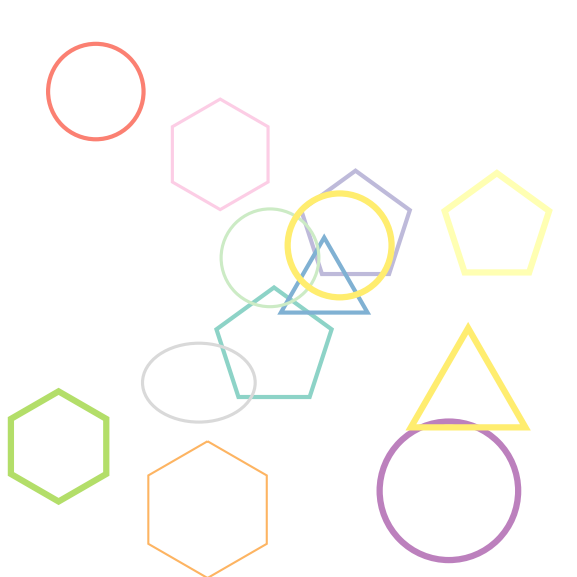[{"shape": "pentagon", "thickness": 2, "radius": 0.52, "center": [0.475, 0.396]}, {"shape": "pentagon", "thickness": 3, "radius": 0.48, "center": [0.86, 0.604]}, {"shape": "pentagon", "thickness": 2, "radius": 0.49, "center": [0.616, 0.605]}, {"shape": "circle", "thickness": 2, "radius": 0.41, "center": [0.166, 0.841]}, {"shape": "triangle", "thickness": 2, "radius": 0.43, "center": [0.561, 0.501]}, {"shape": "hexagon", "thickness": 1, "radius": 0.59, "center": [0.359, 0.117]}, {"shape": "hexagon", "thickness": 3, "radius": 0.48, "center": [0.101, 0.226]}, {"shape": "hexagon", "thickness": 1.5, "radius": 0.48, "center": [0.381, 0.732]}, {"shape": "oval", "thickness": 1.5, "radius": 0.49, "center": [0.344, 0.337]}, {"shape": "circle", "thickness": 3, "radius": 0.6, "center": [0.777, 0.149]}, {"shape": "circle", "thickness": 1.5, "radius": 0.42, "center": [0.468, 0.553]}, {"shape": "triangle", "thickness": 3, "radius": 0.57, "center": [0.811, 0.316]}, {"shape": "circle", "thickness": 3, "radius": 0.45, "center": [0.588, 0.574]}]